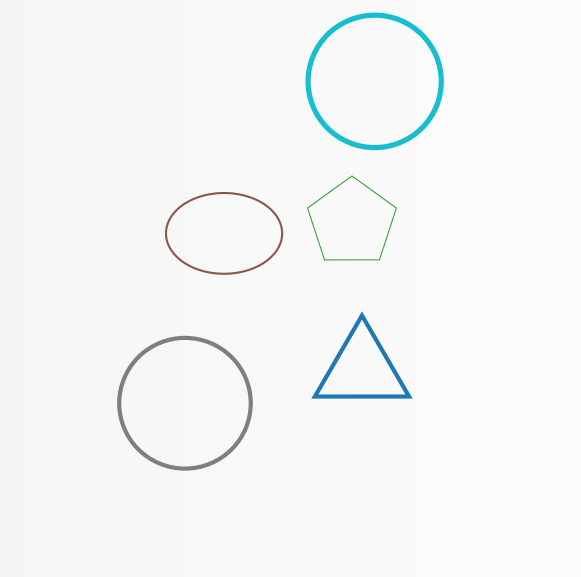[{"shape": "triangle", "thickness": 2, "radius": 0.47, "center": [0.623, 0.359]}, {"shape": "pentagon", "thickness": 0.5, "radius": 0.4, "center": [0.606, 0.614]}, {"shape": "oval", "thickness": 1, "radius": 0.5, "center": [0.385, 0.595]}, {"shape": "circle", "thickness": 2, "radius": 0.57, "center": [0.318, 0.301]}, {"shape": "circle", "thickness": 2.5, "radius": 0.57, "center": [0.645, 0.858]}]